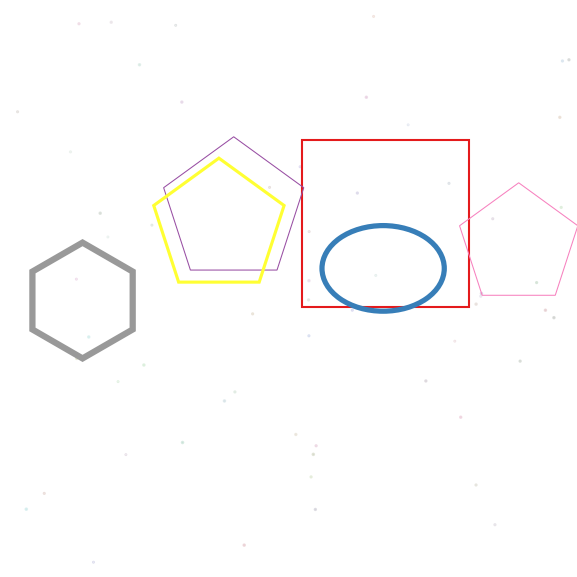[{"shape": "square", "thickness": 1, "radius": 0.72, "center": [0.667, 0.612]}, {"shape": "oval", "thickness": 2.5, "radius": 0.53, "center": [0.663, 0.534]}, {"shape": "pentagon", "thickness": 0.5, "radius": 0.64, "center": [0.405, 0.635]}, {"shape": "pentagon", "thickness": 1.5, "radius": 0.59, "center": [0.379, 0.607]}, {"shape": "pentagon", "thickness": 0.5, "radius": 0.54, "center": [0.898, 0.575]}, {"shape": "hexagon", "thickness": 3, "radius": 0.5, "center": [0.143, 0.479]}]